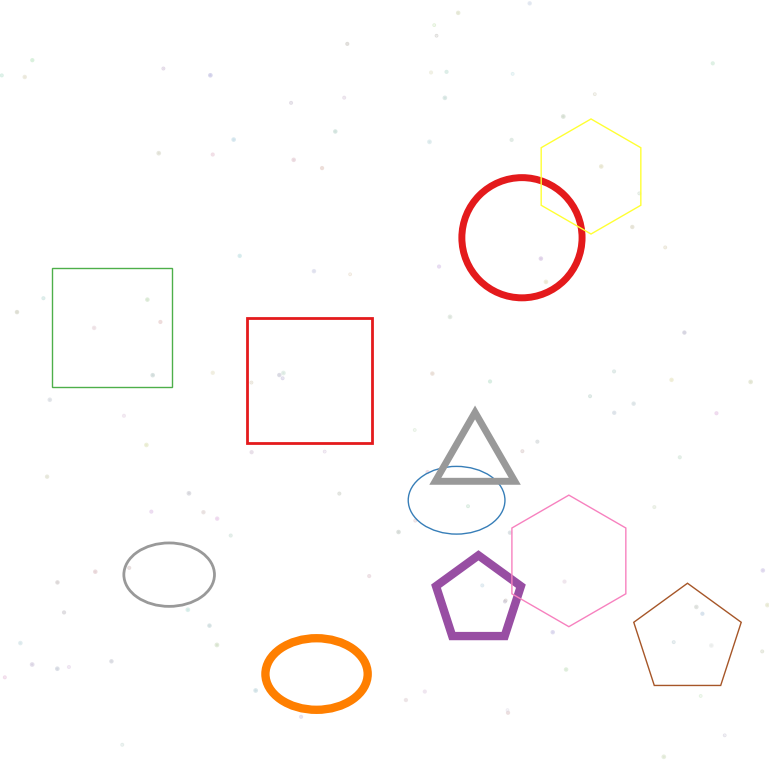[{"shape": "circle", "thickness": 2.5, "radius": 0.39, "center": [0.678, 0.691]}, {"shape": "square", "thickness": 1, "radius": 0.41, "center": [0.402, 0.506]}, {"shape": "oval", "thickness": 0.5, "radius": 0.31, "center": [0.593, 0.35]}, {"shape": "square", "thickness": 0.5, "radius": 0.39, "center": [0.145, 0.575]}, {"shape": "pentagon", "thickness": 3, "radius": 0.29, "center": [0.621, 0.221]}, {"shape": "oval", "thickness": 3, "radius": 0.33, "center": [0.411, 0.125]}, {"shape": "hexagon", "thickness": 0.5, "radius": 0.37, "center": [0.768, 0.771]}, {"shape": "pentagon", "thickness": 0.5, "radius": 0.37, "center": [0.893, 0.169]}, {"shape": "hexagon", "thickness": 0.5, "radius": 0.43, "center": [0.739, 0.272]}, {"shape": "oval", "thickness": 1, "radius": 0.29, "center": [0.22, 0.254]}, {"shape": "triangle", "thickness": 2.5, "radius": 0.3, "center": [0.617, 0.405]}]